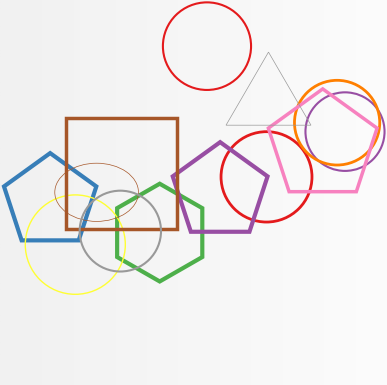[{"shape": "circle", "thickness": 1.5, "radius": 0.57, "center": [0.534, 0.88]}, {"shape": "circle", "thickness": 2, "radius": 0.59, "center": [0.688, 0.541]}, {"shape": "pentagon", "thickness": 3, "radius": 0.63, "center": [0.129, 0.477]}, {"shape": "hexagon", "thickness": 3, "radius": 0.63, "center": [0.412, 0.396]}, {"shape": "pentagon", "thickness": 3, "radius": 0.64, "center": [0.568, 0.502]}, {"shape": "circle", "thickness": 1.5, "radius": 0.51, "center": [0.89, 0.658]}, {"shape": "circle", "thickness": 2, "radius": 0.55, "center": [0.87, 0.681]}, {"shape": "circle", "thickness": 1, "radius": 0.65, "center": [0.194, 0.365]}, {"shape": "oval", "thickness": 0.5, "radius": 0.54, "center": [0.249, 0.501]}, {"shape": "square", "thickness": 2.5, "radius": 0.72, "center": [0.313, 0.549]}, {"shape": "pentagon", "thickness": 2.5, "radius": 0.74, "center": [0.833, 0.621]}, {"shape": "triangle", "thickness": 0.5, "radius": 0.63, "center": [0.693, 0.738]}, {"shape": "circle", "thickness": 1.5, "radius": 0.52, "center": [0.311, 0.4]}]